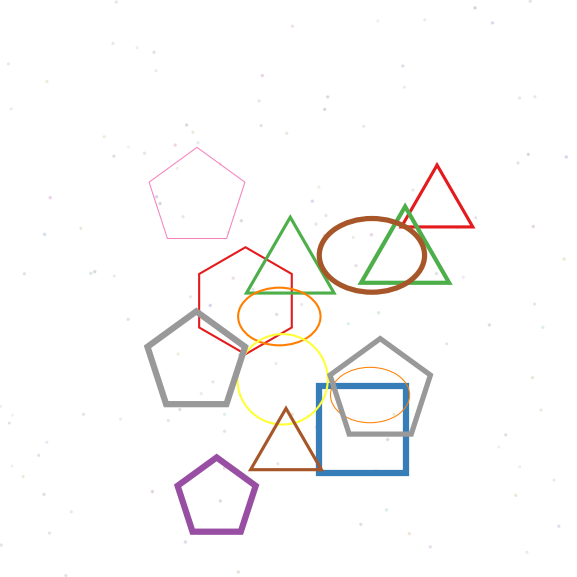[{"shape": "hexagon", "thickness": 1, "radius": 0.46, "center": [0.425, 0.478]}, {"shape": "triangle", "thickness": 1.5, "radius": 0.36, "center": [0.757, 0.642]}, {"shape": "square", "thickness": 3, "radius": 0.37, "center": [0.628, 0.255]}, {"shape": "triangle", "thickness": 2, "radius": 0.44, "center": [0.702, 0.553]}, {"shape": "triangle", "thickness": 1.5, "radius": 0.44, "center": [0.503, 0.535]}, {"shape": "pentagon", "thickness": 3, "radius": 0.36, "center": [0.375, 0.136]}, {"shape": "oval", "thickness": 1, "radius": 0.36, "center": [0.484, 0.451]}, {"shape": "oval", "thickness": 0.5, "radius": 0.34, "center": [0.641, 0.315]}, {"shape": "circle", "thickness": 1, "radius": 0.39, "center": [0.489, 0.342]}, {"shape": "triangle", "thickness": 1.5, "radius": 0.35, "center": [0.495, 0.221]}, {"shape": "oval", "thickness": 2.5, "radius": 0.46, "center": [0.644, 0.557]}, {"shape": "pentagon", "thickness": 0.5, "radius": 0.44, "center": [0.341, 0.657]}, {"shape": "pentagon", "thickness": 3, "radius": 0.44, "center": [0.34, 0.371]}, {"shape": "pentagon", "thickness": 2.5, "radius": 0.46, "center": [0.658, 0.321]}]